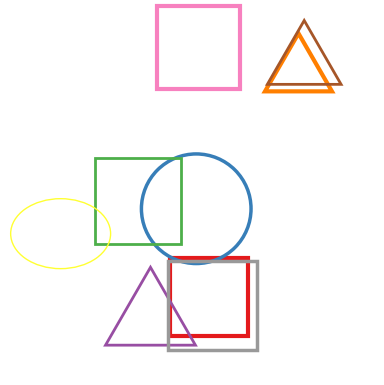[{"shape": "square", "thickness": 3, "radius": 0.51, "center": [0.543, 0.229]}, {"shape": "circle", "thickness": 2.5, "radius": 0.71, "center": [0.51, 0.458]}, {"shape": "square", "thickness": 2, "radius": 0.56, "center": [0.358, 0.477]}, {"shape": "triangle", "thickness": 2, "radius": 0.67, "center": [0.391, 0.171]}, {"shape": "triangle", "thickness": 3, "radius": 0.5, "center": [0.775, 0.813]}, {"shape": "oval", "thickness": 1, "radius": 0.65, "center": [0.157, 0.393]}, {"shape": "triangle", "thickness": 2, "radius": 0.55, "center": [0.79, 0.836]}, {"shape": "square", "thickness": 3, "radius": 0.54, "center": [0.515, 0.877]}, {"shape": "square", "thickness": 2.5, "radius": 0.58, "center": [0.551, 0.206]}]